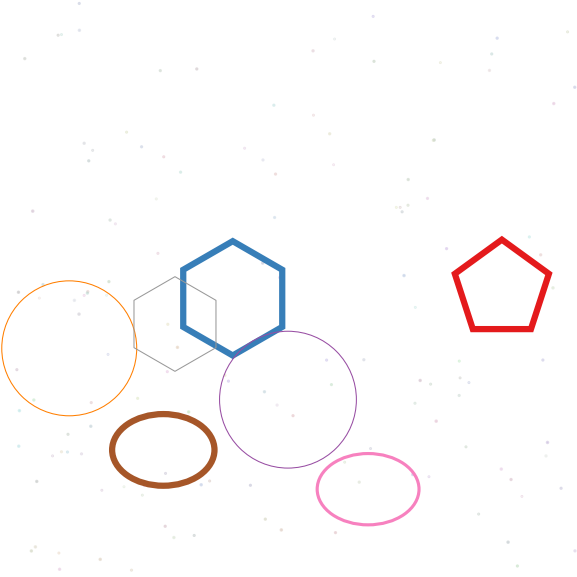[{"shape": "pentagon", "thickness": 3, "radius": 0.43, "center": [0.869, 0.499]}, {"shape": "hexagon", "thickness": 3, "radius": 0.49, "center": [0.403, 0.483]}, {"shape": "circle", "thickness": 0.5, "radius": 0.59, "center": [0.499, 0.307]}, {"shape": "circle", "thickness": 0.5, "radius": 0.58, "center": [0.12, 0.396]}, {"shape": "oval", "thickness": 3, "radius": 0.44, "center": [0.283, 0.22]}, {"shape": "oval", "thickness": 1.5, "radius": 0.44, "center": [0.637, 0.152]}, {"shape": "hexagon", "thickness": 0.5, "radius": 0.41, "center": [0.303, 0.438]}]